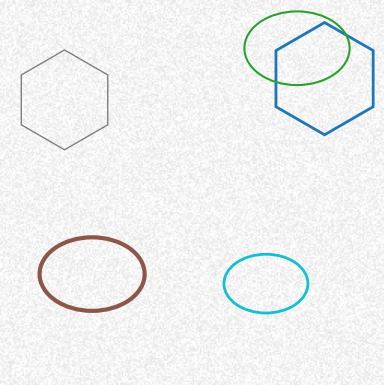[{"shape": "hexagon", "thickness": 2, "radius": 0.73, "center": [0.843, 0.796]}, {"shape": "oval", "thickness": 1.5, "radius": 0.68, "center": [0.771, 0.875]}, {"shape": "oval", "thickness": 3, "radius": 0.68, "center": [0.239, 0.288]}, {"shape": "hexagon", "thickness": 1, "radius": 0.65, "center": [0.168, 0.741]}, {"shape": "oval", "thickness": 2, "radius": 0.55, "center": [0.691, 0.263]}]